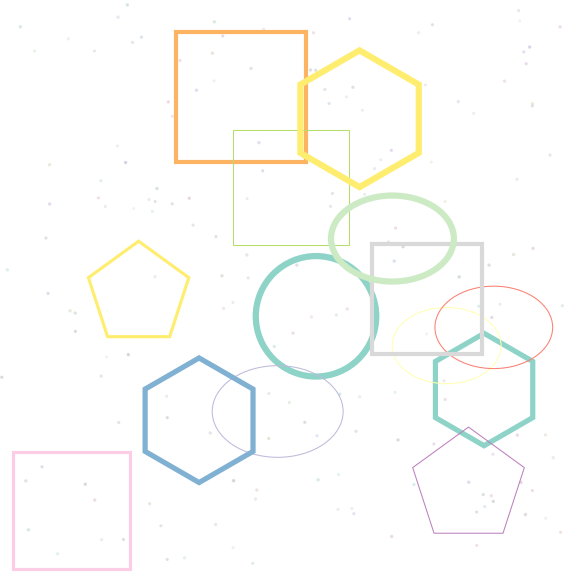[{"shape": "hexagon", "thickness": 2.5, "radius": 0.49, "center": [0.838, 0.325]}, {"shape": "circle", "thickness": 3, "radius": 0.52, "center": [0.547, 0.451]}, {"shape": "oval", "thickness": 0.5, "radius": 0.47, "center": [0.773, 0.401]}, {"shape": "oval", "thickness": 0.5, "radius": 0.57, "center": [0.481, 0.287]}, {"shape": "oval", "thickness": 0.5, "radius": 0.51, "center": [0.855, 0.432]}, {"shape": "hexagon", "thickness": 2.5, "radius": 0.54, "center": [0.345, 0.271]}, {"shape": "square", "thickness": 2, "radius": 0.56, "center": [0.417, 0.831]}, {"shape": "square", "thickness": 0.5, "radius": 0.5, "center": [0.504, 0.675]}, {"shape": "square", "thickness": 1.5, "radius": 0.51, "center": [0.124, 0.115]}, {"shape": "square", "thickness": 2, "radius": 0.48, "center": [0.74, 0.481]}, {"shape": "pentagon", "thickness": 0.5, "radius": 0.51, "center": [0.811, 0.158]}, {"shape": "oval", "thickness": 3, "radius": 0.53, "center": [0.68, 0.586]}, {"shape": "hexagon", "thickness": 3, "radius": 0.59, "center": [0.623, 0.794]}, {"shape": "pentagon", "thickness": 1.5, "radius": 0.46, "center": [0.24, 0.49]}]